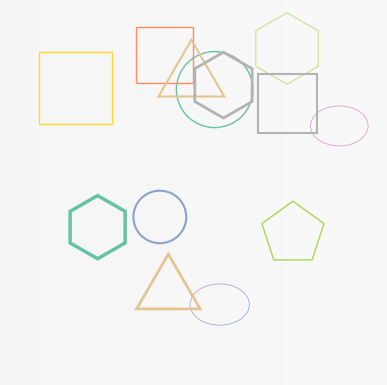[{"shape": "hexagon", "thickness": 2.5, "radius": 0.41, "center": [0.252, 0.41]}, {"shape": "circle", "thickness": 1, "radius": 0.49, "center": [0.554, 0.767]}, {"shape": "square", "thickness": 1, "radius": 0.36, "center": [0.425, 0.858]}, {"shape": "circle", "thickness": 1.5, "radius": 0.34, "center": [0.412, 0.437]}, {"shape": "oval", "thickness": 0.5, "radius": 0.38, "center": [0.567, 0.209]}, {"shape": "oval", "thickness": 0.5, "radius": 0.37, "center": [0.876, 0.673]}, {"shape": "hexagon", "thickness": 0.5, "radius": 0.46, "center": [0.741, 0.874]}, {"shape": "pentagon", "thickness": 1, "radius": 0.42, "center": [0.756, 0.393]}, {"shape": "square", "thickness": 1, "radius": 0.47, "center": [0.195, 0.772]}, {"shape": "triangle", "thickness": 2, "radius": 0.47, "center": [0.435, 0.245]}, {"shape": "triangle", "thickness": 1.5, "radius": 0.49, "center": [0.494, 0.798]}, {"shape": "hexagon", "thickness": 2, "radius": 0.43, "center": [0.577, 0.779]}, {"shape": "square", "thickness": 1.5, "radius": 0.38, "center": [0.742, 0.732]}]